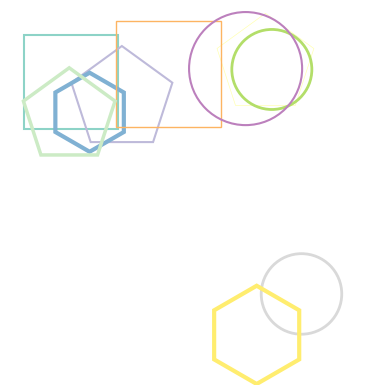[{"shape": "square", "thickness": 1.5, "radius": 0.61, "center": [0.184, 0.786]}, {"shape": "pentagon", "thickness": 0.5, "radius": 0.66, "center": [0.689, 0.833]}, {"shape": "pentagon", "thickness": 1.5, "radius": 0.69, "center": [0.317, 0.743]}, {"shape": "hexagon", "thickness": 3, "radius": 0.51, "center": [0.233, 0.708]}, {"shape": "square", "thickness": 1, "radius": 0.68, "center": [0.438, 0.808]}, {"shape": "circle", "thickness": 2, "radius": 0.52, "center": [0.706, 0.82]}, {"shape": "circle", "thickness": 2, "radius": 0.52, "center": [0.783, 0.237]}, {"shape": "circle", "thickness": 1.5, "radius": 0.73, "center": [0.638, 0.822]}, {"shape": "pentagon", "thickness": 2.5, "radius": 0.63, "center": [0.18, 0.699]}, {"shape": "hexagon", "thickness": 3, "radius": 0.64, "center": [0.667, 0.13]}]